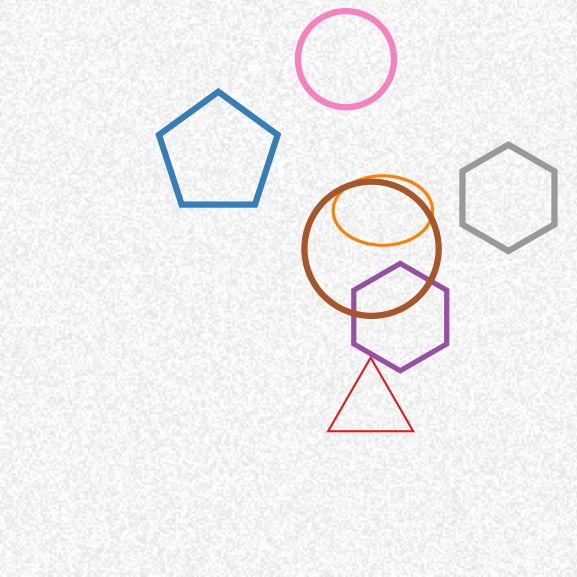[{"shape": "triangle", "thickness": 1, "radius": 0.43, "center": [0.642, 0.295]}, {"shape": "pentagon", "thickness": 3, "radius": 0.54, "center": [0.378, 0.732]}, {"shape": "hexagon", "thickness": 2.5, "radius": 0.46, "center": [0.693, 0.45]}, {"shape": "oval", "thickness": 1.5, "radius": 0.43, "center": [0.663, 0.635]}, {"shape": "circle", "thickness": 3, "radius": 0.58, "center": [0.643, 0.568]}, {"shape": "circle", "thickness": 3, "radius": 0.42, "center": [0.599, 0.897]}, {"shape": "hexagon", "thickness": 3, "radius": 0.46, "center": [0.88, 0.656]}]